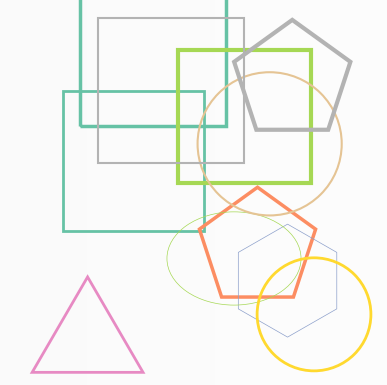[{"shape": "square", "thickness": 2.5, "radius": 0.94, "center": [0.395, 0.863]}, {"shape": "square", "thickness": 2, "radius": 0.91, "center": [0.344, 0.582]}, {"shape": "pentagon", "thickness": 2.5, "radius": 0.79, "center": [0.665, 0.356]}, {"shape": "hexagon", "thickness": 0.5, "radius": 0.73, "center": [0.742, 0.271]}, {"shape": "triangle", "thickness": 2, "radius": 0.83, "center": [0.226, 0.115]}, {"shape": "square", "thickness": 3, "radius": 0.86, "center": [0.631, 0.698]}, {"shape": "oval", "thickness": 0.5, "radius": 0.86, "center": [0.604, 0.329]}, {"shape": "circle", "thickness": 2, "radius": 0.73, "center": [0.81, 0.184]}, {"shape": "circle", "thickness": 1.5, "radius": 0.93, "center": [0.696, 0.626]}, {"shape": "pentagon", "thickness": 3, "radius": 0.79, "center": [0.754, 0.791]}, {"shape": "square", "thickness": 1.5, "radius": 0.94, "center": [0.441, 0.764]}]